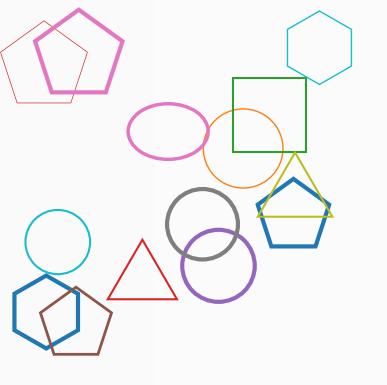[{"shape": "hexagon", "thickness": 3, "radius": 0.47, "center": [0.119, 0.19]}, {"shape": "pentagon", "thickness": 3, "radius": 0.48, "center": [0.757, 0.438]}, {"shape": "circle", "thickness": 1, "radius": 0.51, "center": [0.627, 0.614]}, {"shape": "square", "thickness": 1.5, "radius": 0.48, "center": [0.696, 0.702]}, {"shape": "triangle", "thickness": 1.5, "radius": 0.52, "center": [0.367, 0.274]}, {"shape": "pentagon", "thickness": 0.5, "radius": 0.59, "center": [0.114, 0.828]}, {"shape": "circle", "thickness": 3, "radius": 0.47, "center": [0.564, 0.31]}, {"shape": "pentagon", "thickness": 2, "radius": 0.48, "center": [0.196, 0.158]}, {"shape": "pentagon", "thickness": 3, "radius": 0.59, "center": [0.203, 0.856]}, {"shape": "oval", "thickness": 2.5, "radius": 0.52, "center": [0.434, 0.658]}, {"shape": "circle", "thickness": 3, "radius": 0.46, "center": [0.523, 0.417]}, {"shape": "triangle", "thickness": 1.5, "radius": 0.56, "center": [0.761, 0.493]}, {"shape": "circle", "thickness": 1.5, "radius": 0.42, "center": [0.149, 0.371]}, {"shape": "hexagon", "thickness": 1, "radius": 0.48, "center": [0.824, 0.876]}]